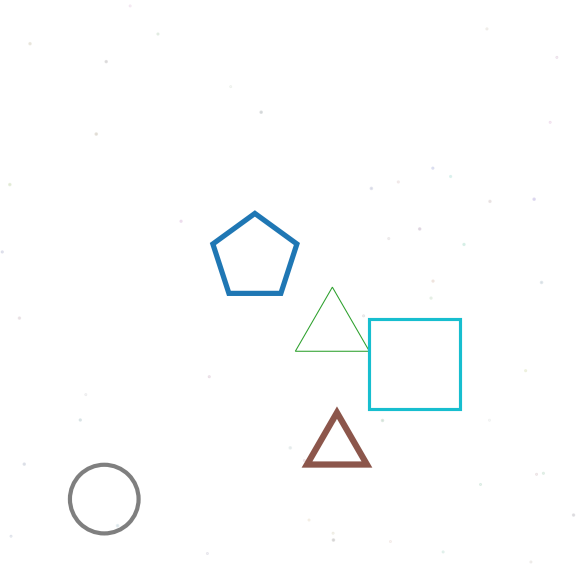[{"shape": "pentagon", "thickness": 2.5, "radius": 0.38, "center": [0.441, 0.553]}, {"shape": "triangle", "thickness": 0.5, "radius": 0.37, "center": [0.576, 0.428]}, {"shape": "triangle", "thickness": 3, "radius": 0.3, "center": [0.583, 0.225]}, {"shape": "circle", "thickness": 2, "radius": 0.3, "center": [0.181, 0.135]}, {"shape": "square", "thickness": 1.5, "radius": 0.39, "center": [0.718, 0.369]}]